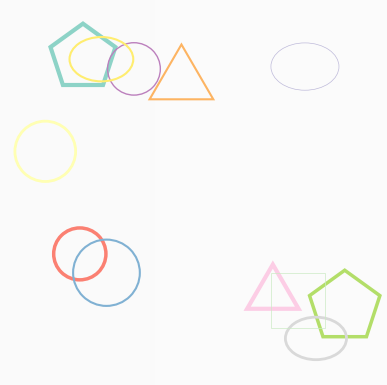[{"shape": "pentagon", "thickness": 3, "radius": 0.44, "center": [0.214, 0.85]}, {"shape": "circle", "thickness": 2, "radius": 0.39, "center": [0.117, 0.607]}, {"shape": "oval", "thickness": 0.5, "radius": 0.44, "center": [0.787, 0.827]}, {"shape": "circle", "thickness": 2.5, "radius": 0.34, "center": [0.206, 0.341]}, {"shape": "circle", "thickness": 1.5, "radius": 0.43, "center": [0.275, 0.292]}, {"shape": "triangle", "thickness": 1.5, "radius": 0.47, "center": [0.468, 0.79]}, {"shape": "pentagon", "thickness": 2.5, "radius": 0.48, "center": [0.89, 0.203]}, {"shape": "triangle", "thickness": 3, "radius": 0.38, "center": [0.704, 0.236]}, {"shape": "oval", "thickness": 2, "radius": 0.39, "center": [0.815, 0.121]}, {"shape": "circle", "thickness": 1, "radius": 0.34, "center": [0.346, 0.821]}, {"shape": "square", "thickness": 0.5, "radius": 0.35, "center": [0.769, 0.219]}, {"shape": "oval", "thickness": 1.5, "radius": 0.41, "center": [0.262, 0.846]}]